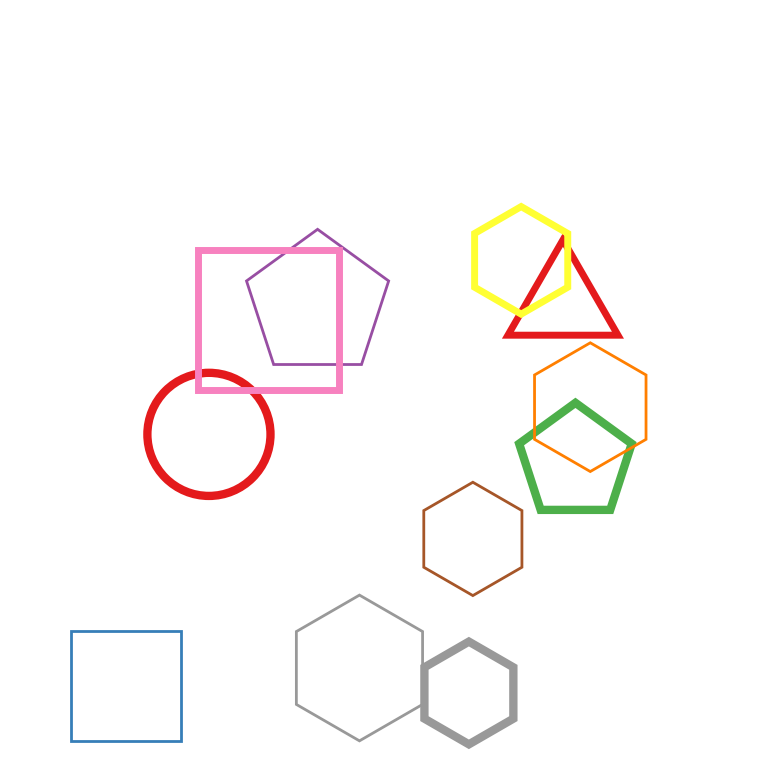[{"shape": "triangle", "thickness": 2.5, "radius": 0.41, "center": [0.731, 0.606]}, {"shape": "circle", "thickness": 3, "radius": 0.4, "center": [0.271, 0.436]}, {"shape": "square", "thickness": 1, "radius": 0.36, "center": [0.164, 0.109]}, {"shape": "pentagon", "thickness": 3, "radius": 0.38, "center": [0.747, 0.4]}, {"shape": "pentagon", "thickness": 1, "radius": 0.49, "center": [0.412, 0.605]}, {"shape": "hexagon", "thickness": 1, "radius": 0.42, "center": [0.767, 0.471]}, {"shape": "hexagon", "thickness": 2.5, "radius": 0.35, "center": [0.677, 0.662]}, {"shape": "hexagon", "thickness": 1, "radius": 0.37, "center": [0.614, 0.3]}, {"shape": "square", "thickness": 2.5, "radius": 0.46, "center": [0.348, 0.584]}, {"shape": "hexagon", "thickness": 1, "radius": 0.47, "center": [0.467, 0.132]}, {"shape": "hexagon", "thickness": 3, "radius": 0.33, "center": [0.609, 0.1]}]